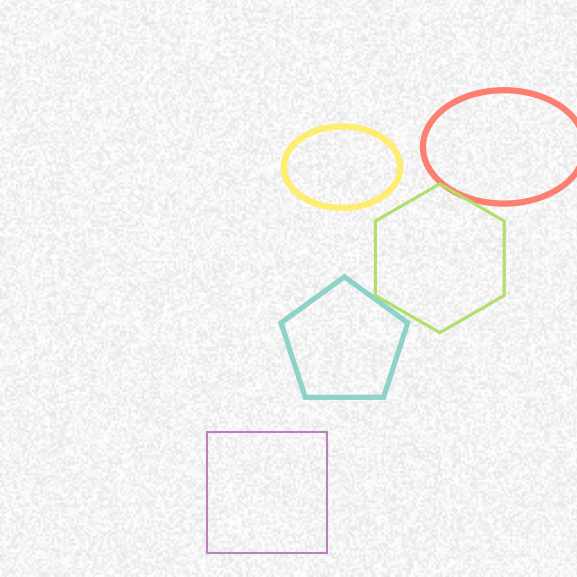[{"shape": "pentagon", "thickness": 2.5, "radius": 0.58, "center": [0.596, 0.404]}, {"shape": "oval", "thickness": 3, "radius": 0.7, "center": [0.873, 0.745]}, {"shape": "hexagon", "thickness": 1.5, "radius": 0.64, "center": [0.762, 0.552]}, {"shape": "square", "thickness": 1, "radius": 0.52, "center": [0.463, 0.146]}, {"shape": "oval", "thickness": 3, "radius": 0.5, "center": [0.592, 0.71]}]